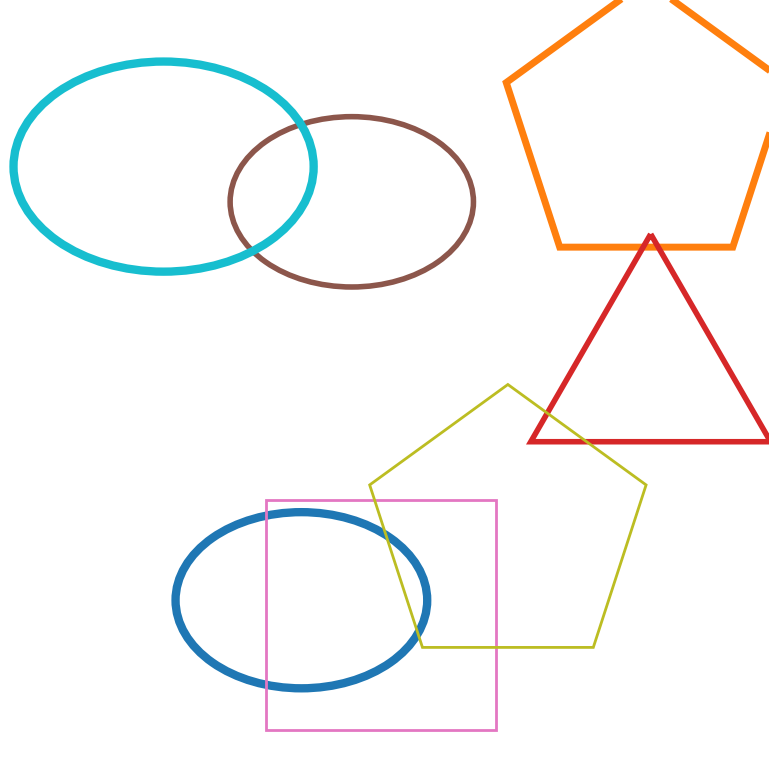[{"shape": "oval", "thickness": 3, "radius": 0.82, "center": [0.391, 0.22]}, {"shape": "pentagon", "thickness": 2.5, "radius": 0.96, "center": [0.839, 0.834]}, {"shape": "triangle", "thickness": 2, "radius": 0.9, "center": [0.845, 0.516]}, {"shape": "oval", "thickness": 2, "radius": 0.79, "center": [0.457, 0.738]}, {"shape": "square", "thickness": 1, "radius": 0.75, "center": [0.495, 0.201]}, {"shape": "pentagon", "thickness": 1, "radius": 0.94, "center": [0.66, 0.312]}, {"shape": "oval", "thickness": 3, "radius": 0.97, "center": [0.212, 0.784]}]